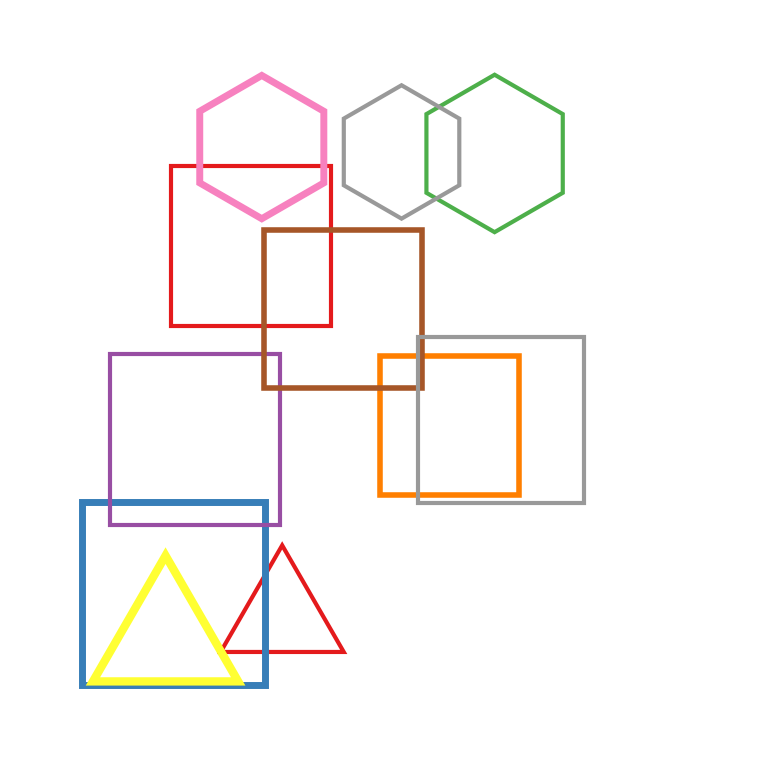[{"shape": "triangle", "thickness": 1.5, "radius": 0.46, "center": [0.366, 0.199]}, {"shape": "square", "thickness": 1.5, "radius": 0.52, "center": [0.326, 0.68]}, {"shape": "square", "thickness": 2.5, "radius": 0.59, "center": [0.225, 0.229]}, {"shape": "hexagon", "thickness": 1.5, "radius": 0.51, "center": [0.642, 0.801]}, {"shape": "square", "thickness": 1.5, "radius": 0.55, "center": [0.253, 0.429]}, {"shape": "square", "thickness": 2, "radius": 0.45, "center": [0.583, 0.447]}, {"shape": "triangle", "thickness": 3, "radius": 0.54, "center": [0.215, 0.17]}, {"shape": "square", "thickness": 2, "radius": 0.51, "center": [0.445, 0.598]}, {"shape": "hexagon", "thickness": 2.5, "radius": 0.47, "center": [0.34, 0.809]}, {"shape": "square", "thickness": 1.5, "radius": 0.54, "center": [0.65, 0.454]}, {"shape": "hexagon", "thickness": 1.5, "radius": 0.43, "center": [0.521, 0.803]}]